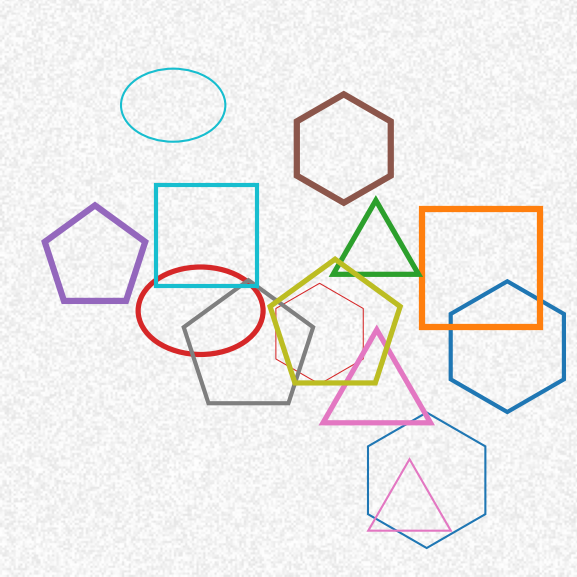[{"shape": "hexagon", "thickness": 1, "radius": 0.59, "center": [0.739, 0.168]}, {"shape": "hexagon", "thickness": 2, "radius": 0.57, "center": [0.878, 0.399]}, {"shape": "square", "thickness": 3, "radius": 0.51, "center": [0.834, 0.535]}, {"shape": "triangle", "thickness": 2.5, "radius": 0.43, "center": [0.651, 0.567]}, {"shape": "hexagon", "thickness": 0.5, "radius": 0.44, "center": [0.553, 0.421]}, {"shape": "oval", "thickness": 2.5, "radius": 0.54, "center": [0.347, 0.461]}, {"shape": "pentagon", "thickness": 3, "radius": 0.46, "center": [0.164, 0.552]}, {"shape": "hexagon", "thickness": 3, "radius": 0.47, "center": [0.595, 0.742]}, {"shape": "triangle", "thickness": 2.5, "radius": 0.54, "center": [0.652, 0.321]}, {"shape": "triangle", "thickness": 1, "radius": 0.41, "center": [0.709, 0.121]}, {"shape": "pentagon", "thickness": 2, "radius": 0.59, "center": [0.43, 0.396]}, {"shape": "pentagon", "thickness": 2.5, "radius": 0.59, "center": [0.58, 0.432]}, {"shape": "oval", "thickness": 1, "radius": 0.45, "center": [0.3, 0.817]}, {"shape": "square", "thickness": 2, "radius": 0.43, "center": [0.358, 0.591]}]